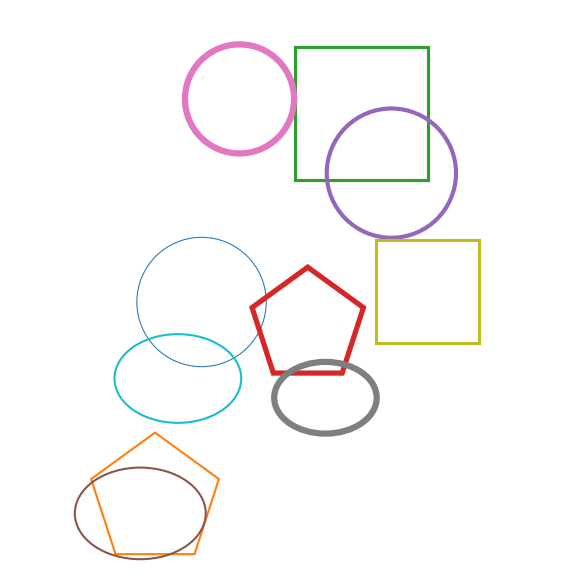[{"shape": "circle", "thickness": 0.5, "radius": 0.56, "center": [0.349, 0.476]}, {"shape": "pentagon", "thickness": 1, "radius": 0.58, "center": [0.268, 0.134]}, {"shape": "square", "thickness": 1.5, "radius": 0.58, "center": [0.625, 0.803]}, {"shape": "pentagon", "thickness": 2.5, "radius": 0.51, "center": [0.533, 0.435]}, {"shape": "circle", "thickness": 2, "radius": 0.56, "center": [0.678, 0.699]}, {"shape": "oval", "thickness": 1, "radius": 0.57, "center": [0.243, 0.11]}, {"shape": "circle", "thickness": 3, "radius": 0.47, "center": [0.415, 0.828]}, {"shape": "oval", "thickness": 3, "radius": 0.44, "center": [0.564, 0.31]}, {"shape": "square", "thickness": 1.5, "radius": 0.45, "center": [0.741, 0.495]}, {"shape": "oval", "thickness": 1, "radius": 0.55, "center": [0.308, 0.344]}]